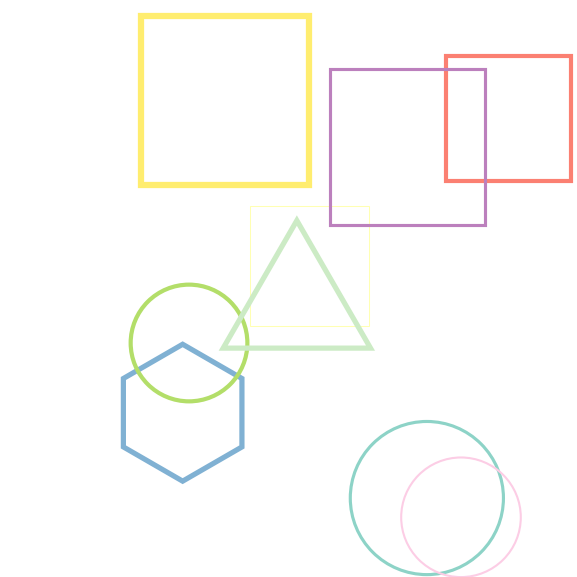[{"shape": "circle", "thickness": 1.5, "radius": 0.66, "center": [0.739, 0.137]}, {"shape": "square", "thickness": 0.5, "radius": 0.52, "center": [0.536, 0.539]}, {"shape": "square", "thickness": 2, "radius": 0.54, "center": [0.881, 0.794]}, {"shape": "hexagon", "thickness": 2.5, "radius": 0.59, "center": [0.316, 0.284]}, {"shape": "circle", "thickness": 2, "radius": 0.51, "center": [0.327, 0.405]}, {"shape": "circle", "thickness": 1, "radius": 0.52, "center": [0.798, 0.103]}, {"shape": "square", "thickness": 1.5, "radius": 0.67, "center": [0.706, 0.745]}, {"shape": "triangle", "thickness": 2.5, "radius": 0.74, "center": [0.514, 0.47]}, {"shape": "square", "thickness": 3, "radius": 0.73, "center": [0.39, 0.825]}]